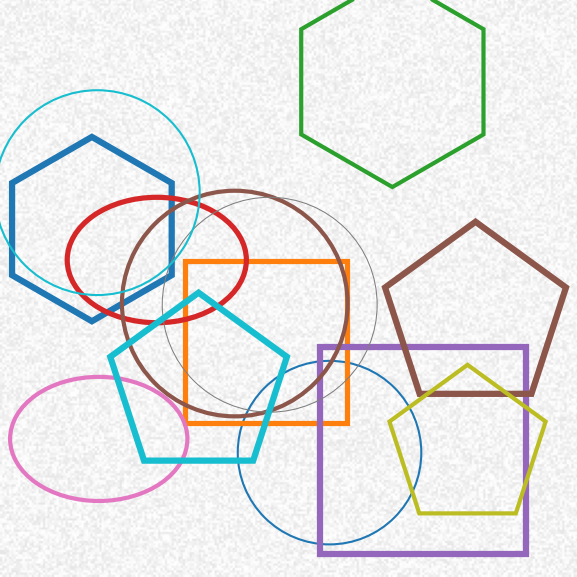[{"shape": "hexagon", "thickness": 3, "radius": 0.8, "center": [0.159, 0.602]}, {"shape": "circle", "thickness": 1, "radius": 0.79, "center": [0.571, 0.215]}, {"shape": "square", "thickness": 2.5, "radius": 0.7, "center": [0.461, 0.407]}, {"shape": "hexagon", "thickness": 2, "radius": 0.91, "center": [0.679, 0.857]}, {"shape": "oval", "thickness": 2.5, "radius": 0.78, "center": [0.272, 0.549]}, {"shape": "square", "thickness": 3, "radius": 0.89, "center": [0.733, 0.219]}, {"shape": "circle", "thickness": 2, "radius": 0.98, "center": [0.407, 0.474]}, {"shape": "pentagon", "thickness": 3, "radius": 0.82, "center": [0.823, 0.45]}, {"shape": "oval", "thickness": 2, "radius": 0.77, "center": [0.171, 0.239]}, {"shape": "circle", "thickness": 0.5, "radius": 0.93, "center": [0.467, 0.471]}, {"shape": "pentagon", "thickness": 2, "radius": 0.71, "center": [0.81, 0.225]}, {"shape": "pentagon", "thickness": 3, "radius": 0.8, "center": [0.344, 0.332]}, {"shape": "circle", "thickness": 1, "radius": 0.89, "center": [0.168, 0.666]}]